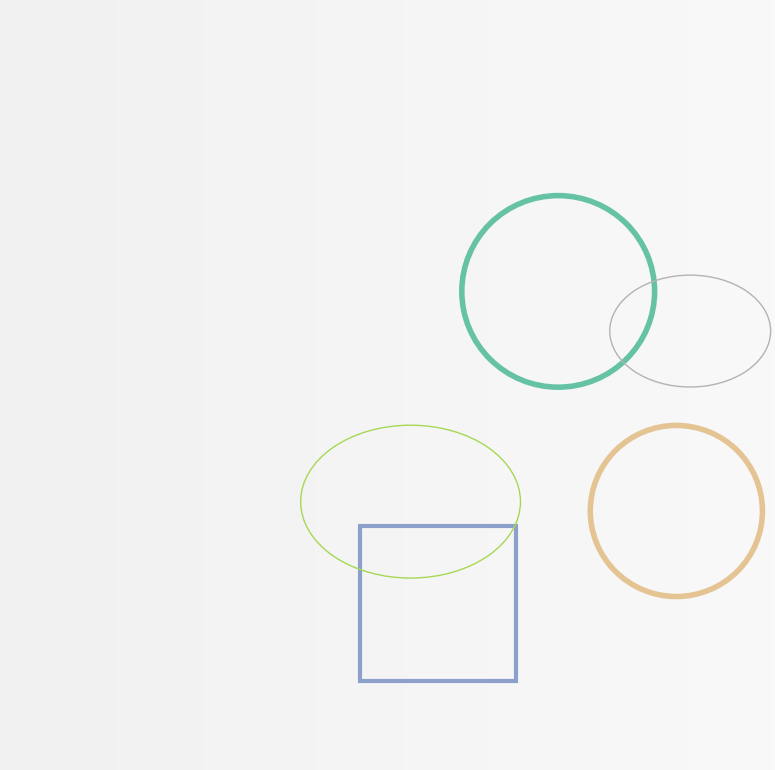[{"shape": "circle", "thickness": 2, "radius": 0.62, "center": [0.72, 0.622]}, {"shape": "square", "thickness": 1.5, "radius": 0.5, "center": [0.565, 0.216]}, {"shape": "oval", "thickness": 0.5, "radius": 0.71, "center": [0.53, 0.349]}, {"shape": "circle", "thickness": 2, "radius": 0.56, "center": [0.873, 0.336]}, {"shape": "oval", "thickness": 0.5, "radius": 0.52, "center": [0.891, 0.57]}]